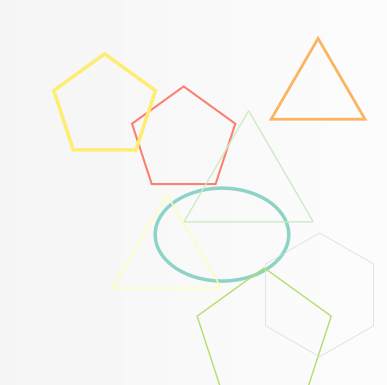[{"shape": "oval", "thickness": 2.5, "radius": 0.86, "center": [0.573, 0.391]}, {"shape": "triangle", "thickness": 1, "radius": 0.81, "center": [0.431, 0.333]}, {"shape": "pentagon", "thickness": 1.5, "radius": 0.7, "center": [0.474, 0.635]}, {"shape": "triangle", "thickness": 2, "radius": 0.7, "center": [0.821, 0.76]}, {"shape": "pentagon", "thickness": 1, "radius": 0.91, "center": [0.682, 0.123]}, {"shape": "hexagon", "thickness": 0.5, "radius": 0.8, "center": [0.825, 0.234]}, {"shape": "triangle", "thickness": 1, "radius": 0.96, "center": [0.642, 0.52]}, {"shape": "pentagon", "thickness": 2.5, "radius": 0.69, "center": [0.27, 0.722]}]